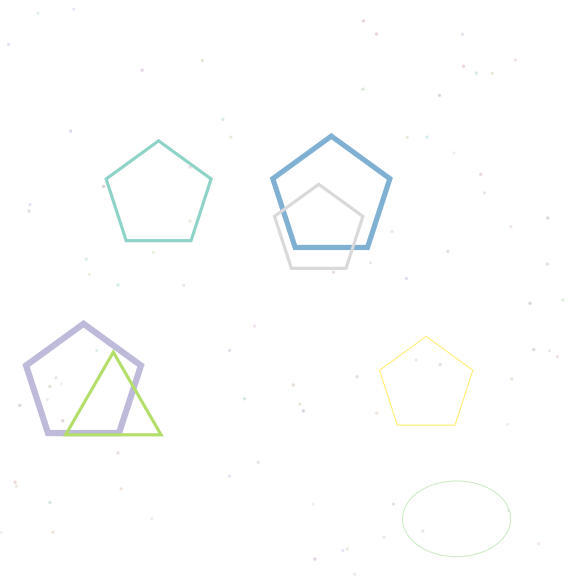[{"shape": "pentagon", "thickness": 1.5, "radius": 0.48, "center": [0.275, 0.66]}, {"shape": "pentagon", "thickness": 3, "radius": 0.52, "center": [0.145, 0.334]}, {"shape": "pentagon", "thickness": 2.5, "radius": 0.53, "center": [0.574, 0.657]}, {"shape": "triangle", "thickness": 1.5, "radius": 0.48, "center": [0.196, 0.294]}, {"shape": "pentagon", "thickness": 1.5, "radius": 0.4, "center": [0.552, 0.6]}, {"shape": "oval", "thickness": 0.5, "radius": 0.47, "center": [0.791, 0.101]}, {"shape": "pentagon", "thickness": 0.5, "radius": 0.42, "center": [0.738, 0.332]}]